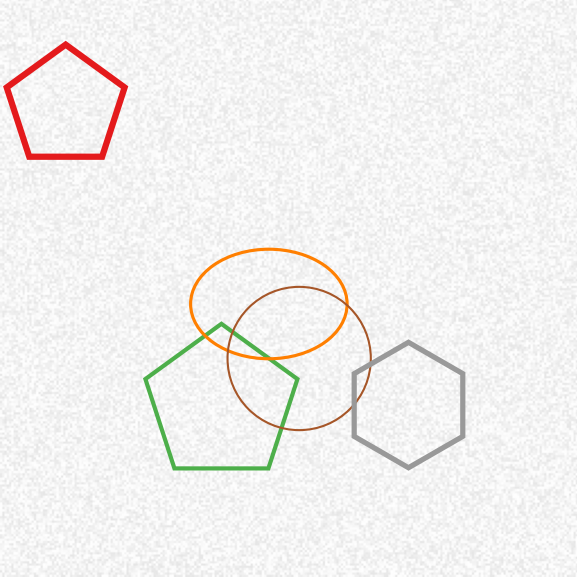[{"shape": "pentagon", "thickness": 3, "radius": 0.54, "center": [0.114, 0.815]}, {"shape": "pentagon", "thickness": 2, "radius": 0.69, "center": [0.383, 0.3]}, {"shape": "oval", "thickness": 1.5, "radius": 0.68, "center": [0.466, 0.473]}, {"shape": "circle", "thickness": 1, "radius": 0.62, "center": [0.518, 0.378]}, {"shape": "hexagon", "thickness": 2.5, "radius": 0.54, "center": [0.707, 0.298]}]